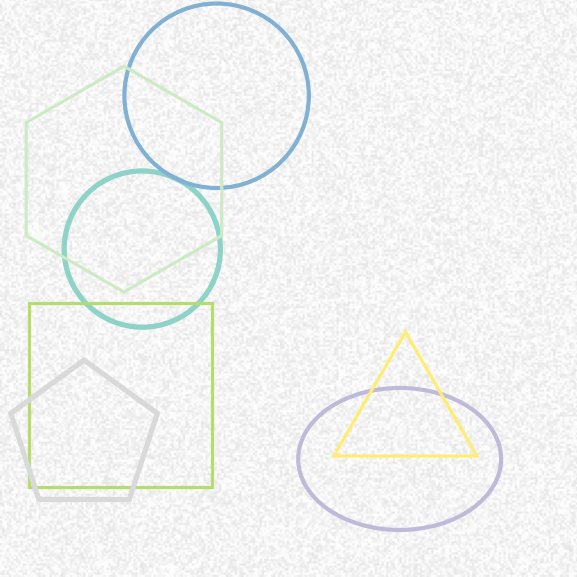[{"shape": "circle", "thickness": 2.5, "radius": 0.68, "center": [0.246, 0.568]}, {"shape": "oval", "thickness": 2, "radius": 0.88, "center": [0.692, 0.204]}, {"shape": "circle", "thickness": 2, "radius": 0.8, "center": [0.375, 0.833]}, {"shape": "square", "thickness": 1.5, "radius": 0.8, "center": [0.209, 0.315]}, {"shape": "pentagon", "thickness": 2.5, "radius": 0.67, "center": [0.146, 0.242]}, {"shape": "hexagon", "thickness": 1.5, "radius": 0.98, "center": [0.215, 0.689]}, {"shape": "triangle", "thickness": 1.5, "radius": 0.72, "center": [0.702, 0.281]}]